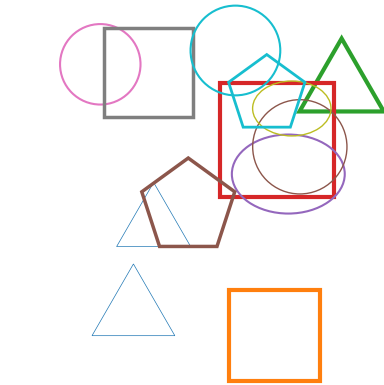[{"shape": "triangle", "thickness": 0.5, "radius": 0.62, "center": [0.347, 0.19]}, {"shape": "triangle", "thickness": 0.5, "radius": 0.56, "center": [0.399, 0.415]}, {"shape": "square", "thickness": 3, "radius": 0.59, "center": [0.712, 0.128]}, {"shape": "triangle", "thickness": 3, "radius": 0.63, "center": [0.887, 0.774]}, {"shape": "square", "thickness": 3, "radius": 0.74, "center": [0.719, 0.637]}, {"shape": "oval", "thickness": 1.5, "radius": 0.73, "center": [0.749, 0.548]}, {"shape": "pentagon", "thickness": 2.5, "radius": 0.63, "center": [0.489, 0.463]}, {"shape": "circle", "thickness": 1, "radius": 0.61, "center": [0.779, 0.619]}, {"shape": "circle", "thickness": 1.5, "radius": 0.52, "center": [0.26, 0.833]}, {"shape": "square", "thickness": 2.5, "radius": 0.58, "center": [0.385, 0.812]}, {"shape": "oval", "thickness": 1, "radius": 0.51, "center": [0.758, 0.718]}, {"shape": "circle", "thickness": 1.5, "radius": 0.58, "center": [0.611, 0.869]}, {"shape": "pentagon", "thickness": 2, "radius": 0.52, "center": [0.693, 0.754]}]